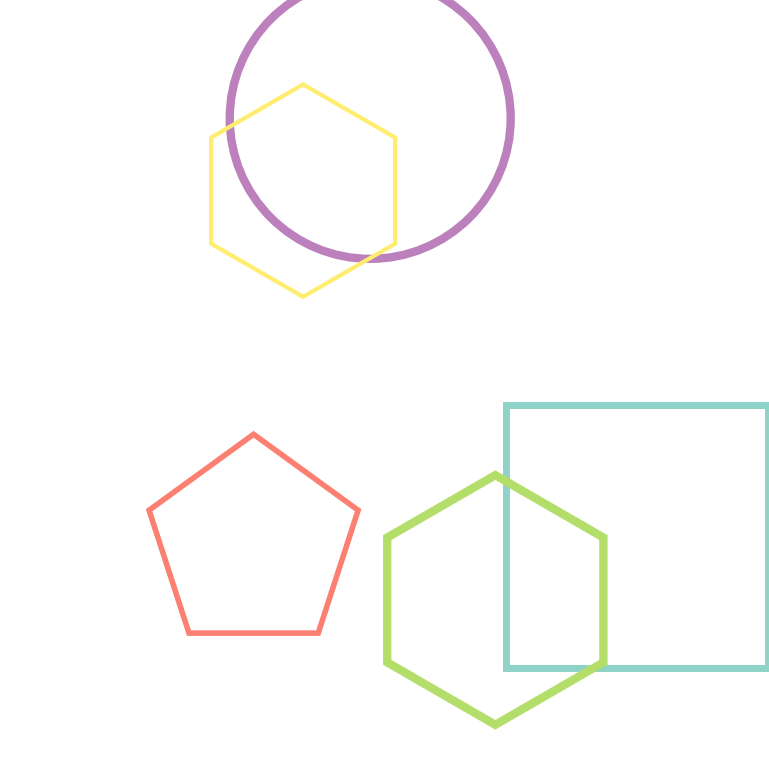[{"shape": "square", "thickness": 2.5, "radius": 0.85, "center": [0.828, 0.303]}, {"shape": "pentagon", "thickness": 2, "radius": 0.71, "center": [0.329, 0.293]}, {"shape": "hexagon", "thickness": 3, "radius": 0.81, "center": [0.643, 0.221]}, {"shape": "circle", "thickness": 3, "radius": 0.91, "center": [0.481, 0.846]}, {"shape": "hexagon", "thickness": 1.5, "radius": 0.69, "center": [0.394, 0.752]}]